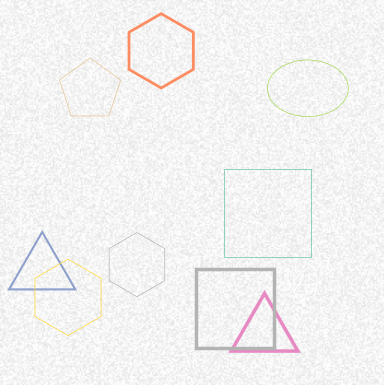[{"shape": "square", "thickness": 0.5, "radius": 0.57, "center": [0.694, 0.446]}, {"shape": "hexagon", "thickness": 2, "radius": 0.48, "center": [0.419, 0.868]}, {"shape": "triangle", "thickness": 1.5, "radius": 0.5, "center": [0.11, 0.298]}, {"shape": "triangle", "thickness": 2.5, "radius": 0.5, "center": [0.687, 0.138]}, {"shape": "oval", "thickness": 0.5, "radius": 0.53, "center": [0.8, 0.771]}, {"shape": "hexagon", "thickness": 0.5, "radius": 0.5, "center": [0.177, 0.228]}, {"shape": "pentagon", "thickness": 0.5, "radius": 0.42, "center": [0.234, 0.766]}, {"shape": "square", "thickness": 2.5, "radius": 0.51, "center": [0.61, 0.198]}, {"shape": "hexagon", "thickness": 0.5, "radius": 0.42, "center": [0.356, 0.313]}]